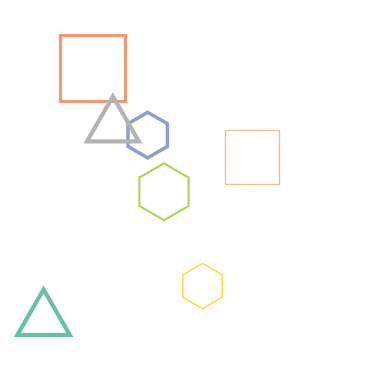[{"shape": "triangle", "thickness": 3, "radius": 0.39, "center": [0.113, 0.169]}, {"shape": "square", "thickness": 2, "radius": 0.43, "center": [0.24, 0.824]}, {"shape": "hexagon", "thickness": 2.5, "radius": 0.3, "center": [0.384, 0.649]}, {"shape": "hexagon", "thickness": 1.5, "radius": 0.37, "center": [0.426, 0.502]}, {"shape": "hexagon", "thickness": 1, "radius": 0.29, "center": [0.526, 0.257]}, {"shape": "square", "thickness": 1, "radius": 0.35, "center": [0.655, 0.593]}, {"shape": "triangle", "thickness": 3, "radius": 0.39, "center": [0.293, 0.672]}]